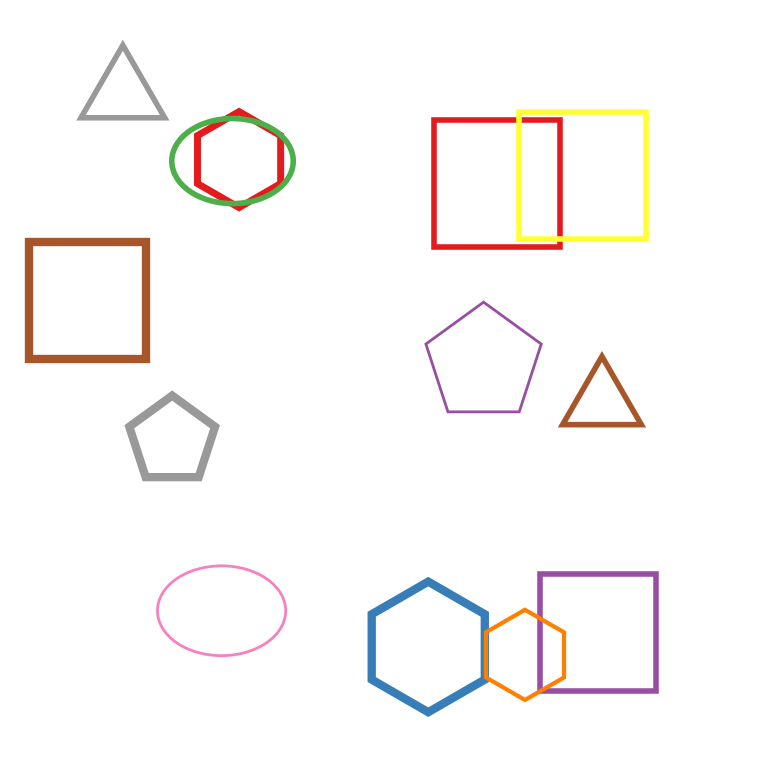[{"shape": "square", "thickness": 2, "radius": 0.41, "center": [0.645, 0.762]}, {"shape": "hexagon", "thickness": 2.5, "radius": 0.31, "center": [0.31, 0.793]}, {"shape": "hexagon", "thickness": 3, "radius": 0.42, "center": [0.556, 0.16]}, {"shape": "oval", "thickness": 2, "radius": 0.39, "center": [0.302, 0.791]}, {"shape": "square", "thickness": 2, "radius": 0.38, "center": [0.776, 0.178]}, {"shape": "pentagon", "thickness": 1, "radius": 0.39, "center": [0.628, 0.529]}, {"shape": "hexagon", "thickness": 1.5, "radius": 0.29, "center": [0.682, 0.15]}, {"shape": "square", "thickness": 2, "radius": 0.41, "center": [0.756, 0.772]}, {"shape": "triangle", "thickness": 2, "radius": 0.3, "center": [0.782, 0.478]}, {"shape": "square", "thickness": 3, "radius": 0.38, "center": [0.113, 0.61]}, {"shape": "oval", "thickness": 1, "radius": 0.42, "center": [0.288, 0.207]}, {"shape": "pentagon", "thickness": 3, "radius": 0.29, "center": [0.224, 0.428]}, {"shape": "triangle", "thickness": 2, "radius": 0.31, "center": [0.16, 0.878]}]